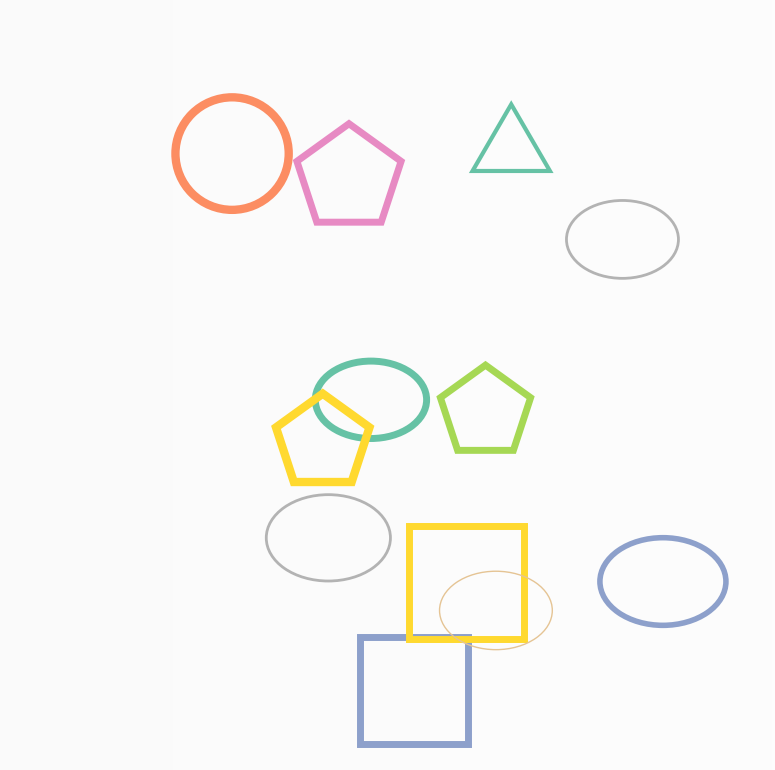[{"shape": "triangle", "thickness": 1.5, "radius": 0.29, "center": [0.66, 0.807]}, {"shape": "oval", "thickness": 2.5, "radius": 0.36, "center": [0.479, 0.481]}, {"shape": "circle", "thickness": 3, "radius": 0.37, "center": [0.299, 0.801]}, {"shape": "oval", "thickness": 2, "radius": 0.41, "center": [0.855, 0.245]}, {"shape": "square", "thickness": 2.5, "radius": 0.35, "center": [0.534, 0.103]}, {"shape": "pentagon", "thickness": 2.5, "radius": 0.35, "center": [0.45, 0.769]}, {"shape": "pentagon", "thickness": 2.5, "radius": 0.31, "center": [0.626, 0.465]}, {"shape": "square", "thickness": 2.5, "radius": 0.37, "center": [0.602, 0.244]}, {"shape": "pentagon", "thickness": 3, "radius": 0.32, "center": [0.416, 0.425]}, {"shape": "oval", "thickness": 0.5, "radius": 0.36, "center": [0.64, 0.207]}, {"shape": "oval", "thickness": 1, "radius": 0.36, "center": [0.803, 0.689]}, {"shape": "oval", "thickness": 1, "radius": 0.4, "center": [0.424, 0.302]}]